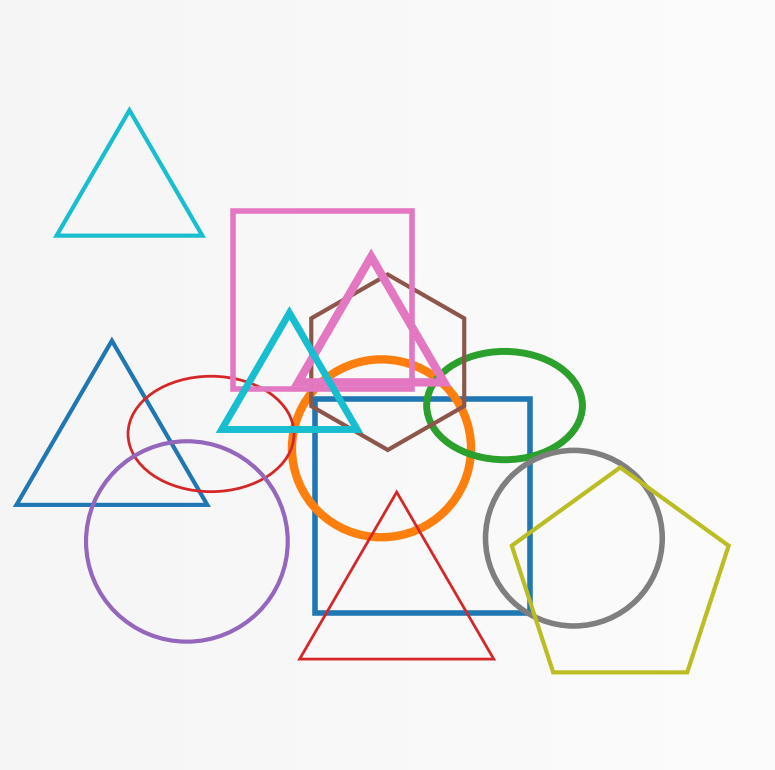[{"shape": "triangle", "thickness": 1.5, "radius": 0.71, "center": [0.144, 0.415]}, {"shape": "square", "thickness": 2, "radius": 0.7, "center": [0.545, 0.342]}, {"shape": "circle", "thickness": 3, "radius": 0.58, "center": [0.492, 0.418]}, {"shape": "oval", "thickness": 2.5, "radius": 0.5, "center": [0.651, 0.473]}, {"shape": "triangle", "thickness": 1, "radius": 0.72, "center": [0.512, 0.216]}, {"shape": "oval", "thickness": 1, "radius": 0.54, "center": [0.272, 0.436]}, {"shape": "circle", "thickness": 1.5, "radius": 0.65, "center": [0.241, 0.297]}, {"shape": "hexagon", "thickness": 1.5, "radius": 0.57, "center": [0.5, 0.53]}, {"shape": "triangle", "thickness": 3, "radius": 0.54, "center": [0.479, 0.558]}, {"shape": "square", "thickness": 2, "radius": 0.58, "center": [0.416, 0.61]}, {"shape": "circle", "thickness": 2, "radius": 0.57, "center": [0.74, 0.301]}, {"shape": "pentagon", "thickness": 1.5, "radius": 0.74, "center": [0.8, 0.246]}, {"shape": "triangle", "thickness": 1.5, "radius": 0.54, "center": [0.167, 0.748]}, {"shape": "triangle", "thickness": 2.5, "radius": 0.5, "center": [0.373, 0.493]}]